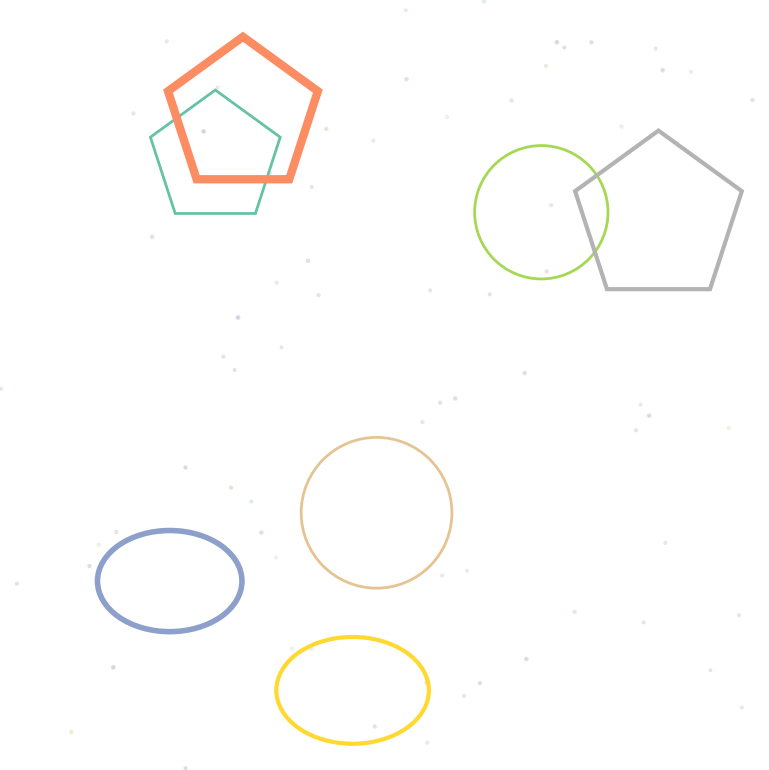[{"shape": "pentagon", "thickness": 1, "radius": 0.44, "center": [0.28, 0.794]}, {"shape": "pentagon", "thickness": 3, "radius": 0.51, "center": [0.316, 0.85]}, {"shape": "oval", "thickness": 2, "radius": 0.47, "center": [0.22, 0.245]}, {"shape": "circle", "thickness": 1, "radius": 0.43, "center": [0.703, 0.724]}, {"shape": "oval", "thickness": 1.5, "radius": 0.5, "center": [0.458, 0.103]}, {"shape": "circle", "thickness": 1, "radius": 0.49, "center": [0.489, 0.334]}, {"shape": "pentagon", "thickness": 1.5, "radius": 0.57, "center": [0.855, 0.717]}]